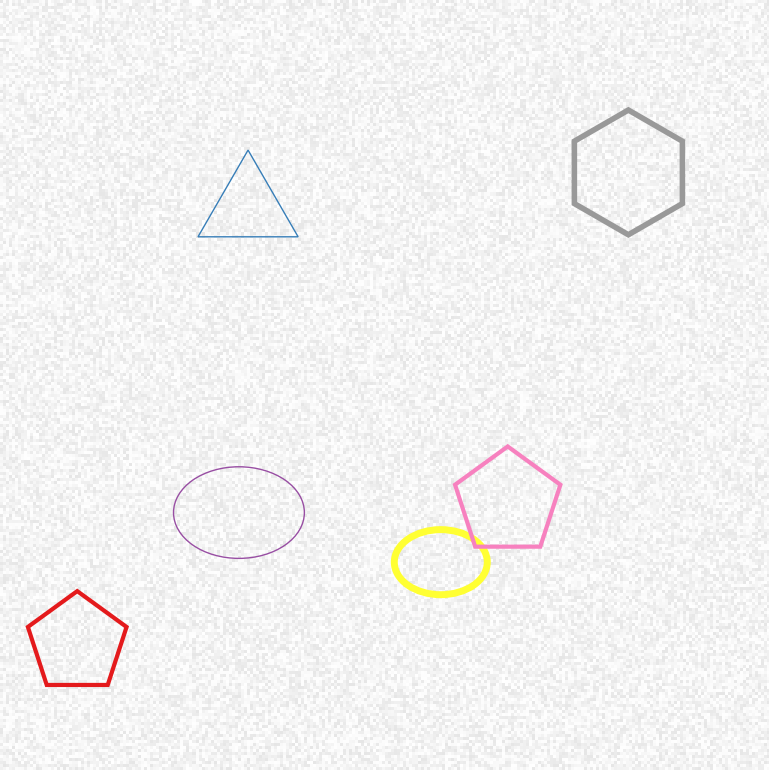[{"shape": "pentagon", "thickness": 1.5, "radius": 0.34, "center": [0.1, 0.165]}, {"shape": "triangle", "thickness": 0.5, "radius": 0.38, "center": [0.322, 0.73]}, {"shape": "oval", "thickness": 0.5, "radius": 0.42, "center": [0.31, 0.334]}, {"shape": "oval", "thickness": 2.5, "radius": 0.3, "center": [0.572, 0.27]}, {"shape": "pentagon", "thickness": 1.5, "radius": 0.36, "center": [0.659, 0.348]}, {"shape": "hexagon", "thickness": 2, "radius": 0.4, "center": [0.816, 0.776]}]